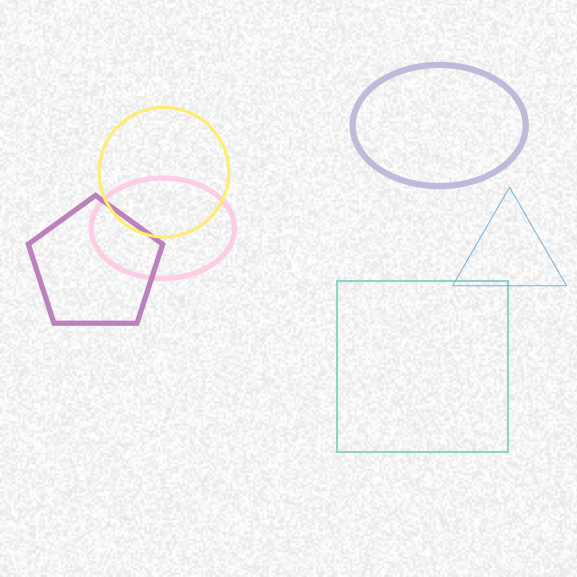[{"shape": "square", "thickness": 1, "radius": 0.74, "center": [0.732, 0.365]}, {"shape": "oval", "thickness": 3, "radius": 0.75, "center": [0.761, 0.782]}, {"shape": "triangle", "thickness": 0.5, "radius": 0.57, "center": [0.882, 0.561]}, {"shape": "oval", "thickness": 2.5, "radius": 0.62, "center": [0.282, 0.604]}, {"shape": "pentagon", "thickness": 2.5, "radius": 0.61, "center": [0.165, 0.538]}, {"shape": "circle", "thickness": 1.5, "radius": 0.56, "center": [0.284, 0.701]}]